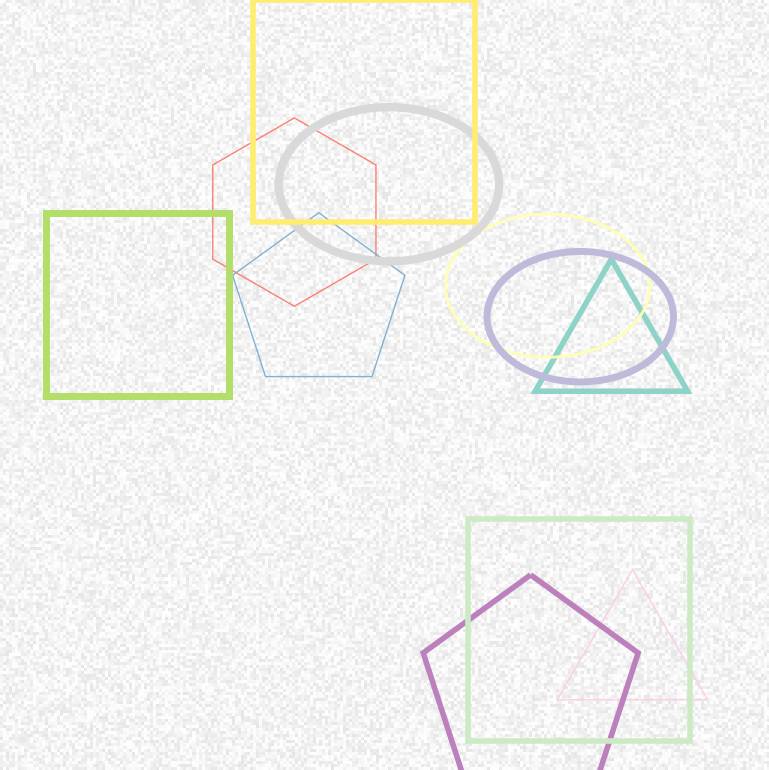[{"shape": "triangle", "thickness": 2, "radius": 0.57, "center": [0.794, 0.549]}, {"shape": "oval", "thickness": 1, "radius": 0.66, "center": [0.711, 0.629]}, {"shape": "oval", "thickness": 2.5, "radius": 0.61, "center": [0.754, 0.589]}, {"shape": "hexagon", "thickness": 0.5, "radius": 0.61, "center": [0.382, 0.725]}, {"shape": "pentagon", "thickness": 0.5, "radius": 0.59, "center": [0.414, 0.606]}, {"shape": "square", "thickness": 2.5, "radius": 0.59, "center": [0.178, 0.604]}, {"shape": "triangle", "thickness": 0.5, "radius": 0.56, "center": [0.821, 0.147]}, {"shape": "oval", "thickness": 3, "radius": 0.72, "center": [0.505, 0.761]}, {"shape": "pentagon", "thickness": 2, "radius": 0.73, "center": [0.689, 0.107]}, {"shape": "square", "thickness": 2, "radius": 0.72, "center": [0.752, 0.182]}, {"shape": "square", "thickness": 2, "radius": 0.72, "center": [0.473, 0.856]}]